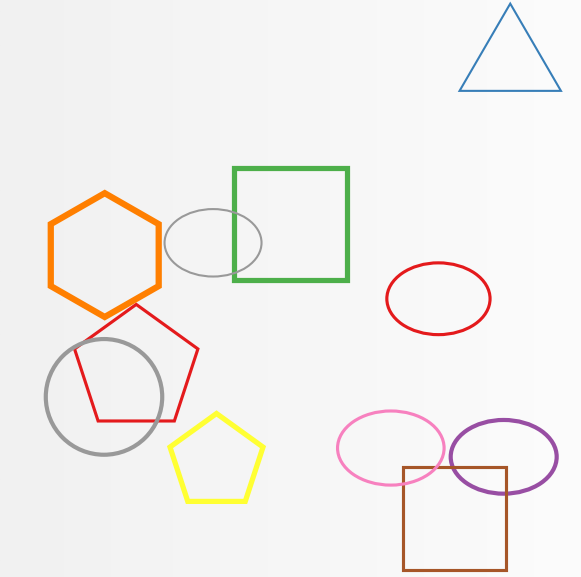[{"shape": "oval", "thickness": 1.5, "radius": 0.44, "center": [0.754, 0.482]}, {"shape": "pentagon", "thickness": 1.5, "radius": 0.56, "center": [0.234, 0.36]}, {"shape": "triangle", "thickness": 1, "radius": 0.5, "center": [0.878, 0.892]}, {"shape": "square", "thickness": 2.5, "radius": 0.49, "center": [0.5, 0.612]}, {"shape": "oval", "thickness": 2, "radius": 0.46, "center": [0.867, 0.208]}, {"shape": "hexagon", "thickness": 3, "radius": 0.54, "center": [0.18, 0.557]}, {"shape": "pentagon", "thickness": 2.5, "radius": 0.42, "center": [0.372, 0.199]}, {"shape": "square", "thickness": 1.5, "radius": 0.44, "center": [0.781, 0.101]}, {"shape": "oval", "thickness": 1.5, "radius": 0.46, "center": [0.672, 0.223]}, {"shape": "circle", "thickness": 2, "radius": 0.5, "center": [0.179, 0.312]}, {"shape": "oval", "thickness": 1, "radius": 0.42, "center": [0.367, 0.579]}]